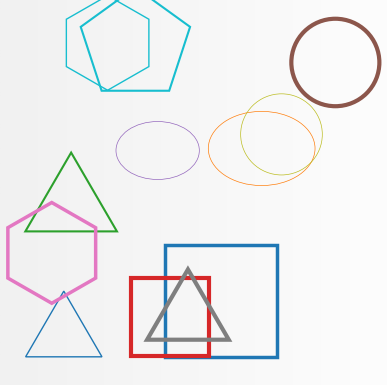[{"shape": "triangle", "thickness": 1, "radius": 0.57, "center": [0.165, 0.13]}, {"shape": "square", "thickness": 2.5, "radius": 0.73, "center": [0.57, 0.219]}, {"shape": "oval", "thickness": 0.5, "radius": 0.69, "center": [0.675, 0.614]}, {"shape": "triangle", "thickness": 1.5, "radius": 0.68, "center": [0.184, 0.467]}, {"shape": "square", "thickness": 3, "radius": 0.51, "center": [0.439, 0.176]}, {"shape": "oval", "thickness": 0.5, "radius": 0.54, "center": [0.407, 0.609]}, {"shape": "circle", "thickness": 3, "radius": 0.57, "center": [0.865, 0.838]}, {"shape": "hexagon", "thickness": 2.5, "radius": 0.65, "center": [0.134, 0.343]}, {"shape": "triangle", "thickness": 3, "radius": 0.61, "center": [0.485, 0.178]}, {"shape": "circle", "thickness": 0.5, "radius": 0.53, "center": [0.726, 0.651]}, {"shape": "hexagon", "thickness": 1, "radius": 0.61, "center": [0.278, 0.889]}, {"shape": "pentagon", "thickness": 1.5, "radius": 0.74, "center": [0.349, 0.884]}]